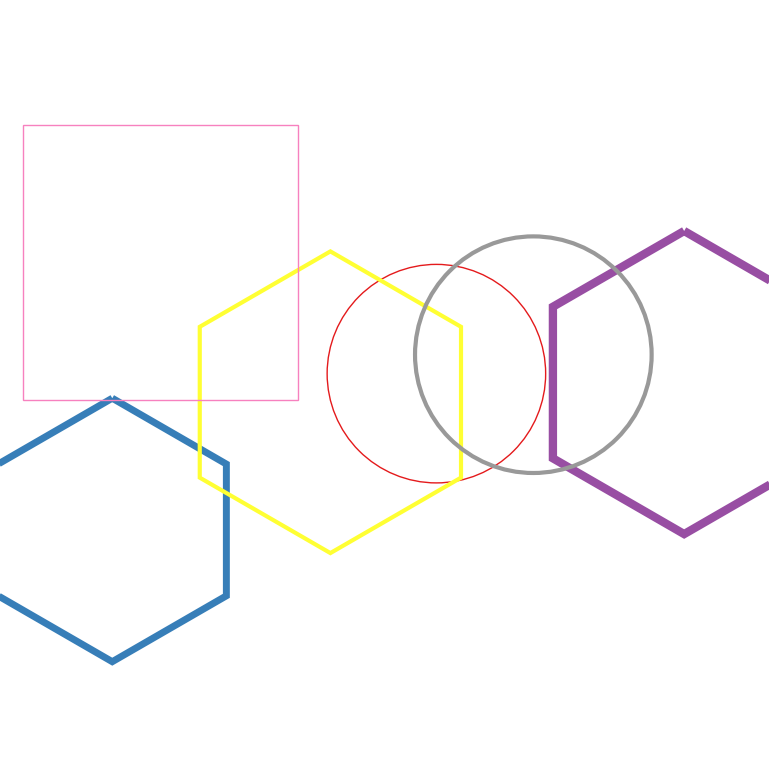[{"shape": "circle", "thickness": 0.5, "radius": 0.71, "center": [0.567, 0.515]}, {"shape": "hexagon", "thickness": 2.5, "radius": 0.86, "center": [0.146, 0.312]}, {"shape": "hexagon", "thickness": 3, "radius": 0.98, "center": [0.889, 0.503]}, {"shape": "hexagon", "thickness": 1.5, "radius": 0.98, "center": [0.429, 0.478]}, {"shape": "square", "thickness": 0.5, "radius": 0.89, "center": [0.208, 0.659]}, {"shape": "circle", "thickness": 1.5, "radius": 0.77, "center": [0.693, 0.539]}]